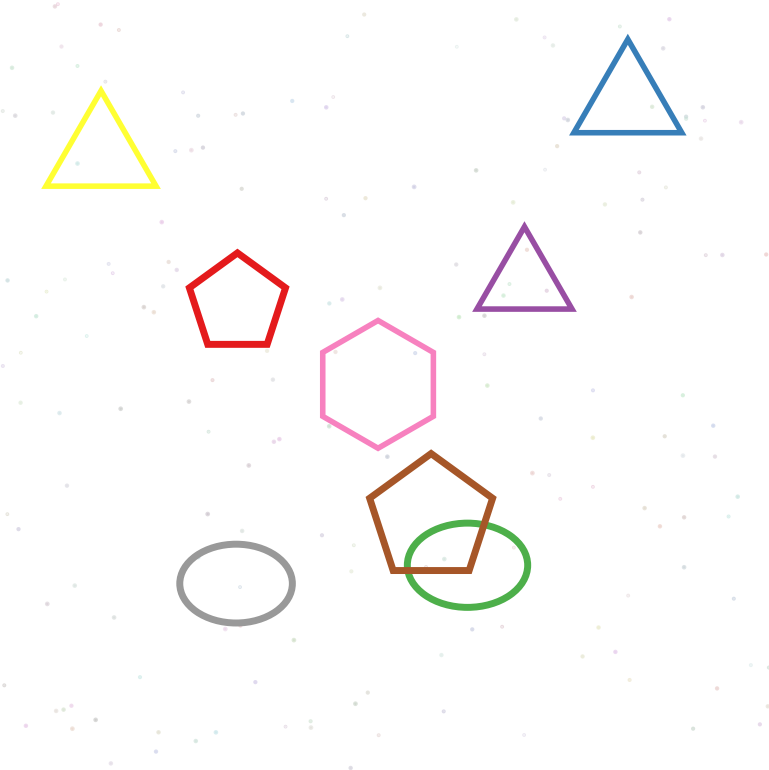[{"shape": "pentagon", "thickness": 2.5, "radius": 0.33, "center": [0.308, 0.606]}, {"shape": "triangle", "thickness": 2, "radius": 0.4, "center": [0.815, 0.868]}, {"shape": "oval", "thickness": 2.5, "radius": 0.39, "center": [0.607, 0.266]}, {"shape": "triangle", "thickness": 2, "radius": 0.36, "center": [0.681, 0.634]}, {"shape": "triangle", "thickness": 2, "radius": 0.41, "center": [0.131, 0.799]}, {"shape": "pentagon", "thickness": 2.5, "radius": 0.42, "center": [0.56, 0.327]}, {"shape": "hexagon", "thickness": 2, "radius": 0.41, "center": [0.491, 0.501]}, {"shape": "oval", "thickness": 2.5, "radius": 0.37, "center": [0.307, 0.242]}]